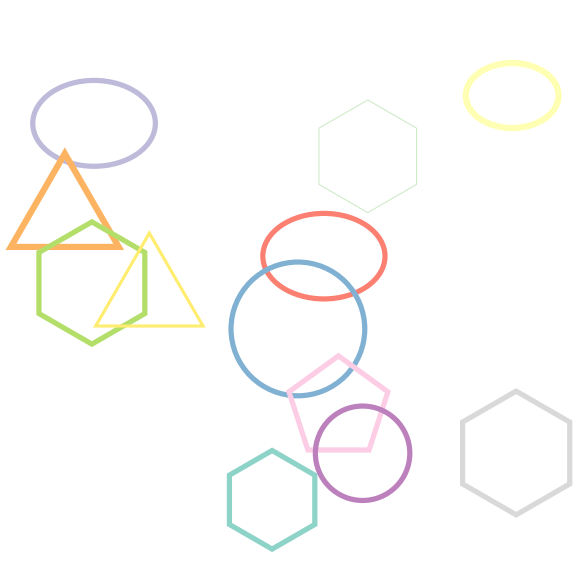[{"shape": "hexagon", "thickness": 2.5, "radius": 0.43, "center": [0.471, 0.134]}, {"shape": "oval", "thickness": 3, "radius": 0.4, "center": [0.887, 0.834]}, {"shape": "oval", "thickness": 2.5, "radius": 0.53, "center": [0.163, 0.786]}, {"shape": "oval", "thickness": 2.5, "radius": 0.53, "center": [0.561, 0.556]}, {"shape": "circle", "thickness": 2.5, "radius": 0.58, "center": [0.516, 0.43]}, {"shape": "triangle", "thickness": 3, "radius": 0.54, "center": [0.112, 0.625]}, {"shape": "hexagon", "thickness": 2.5, "radius": 0.53, "center": [0.159, 0.509]}, {"shape": "pentagon", "thickness": 2.5, "radius": 0.45, "center": [0.586, 0.293]}, {"shape": "hexagon", "thickness": 2.5, "radius": 0.54, "center": [0.894, 0.215]}, {"shape": "circle", "thickness": 2.5, "radius": 0.41, "center": [0.628, 0.214]}, {"shape": "hexagon", "thickness": 0.5, "radius": 0.49, "center": [0.637, 0.728]}, {"shape": "triangle", "thickness": 1.5, "radius": 0.54, "center": [0.259, 0.488]}]